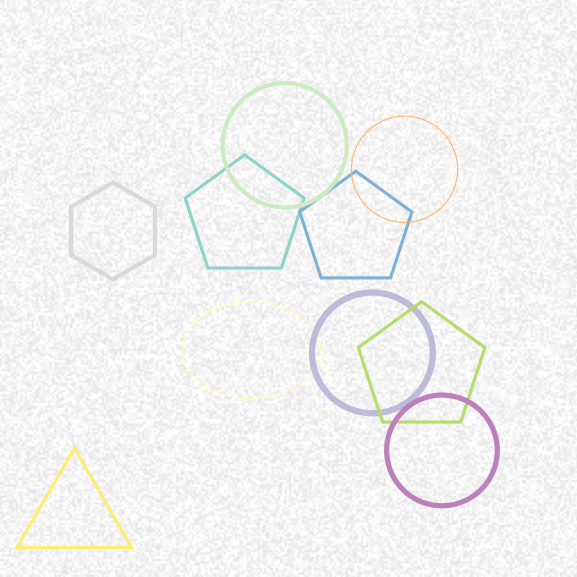[{"shape": "pentagon", "thickness": 1.5, "radius": 0.54, "center": [0.424, 0.623]}, {"shape": "oval", "thickness": 0.5, "radius": 0.6, "center": [0.435, 0.393]}, {"shape": "circle", "thickness": 3, "radius": 0.52, "center": [0.645, 0.388]}, {"shape": "pentagon", "thickness": 1.5, "radius": 0.51, "center": [0.616, 0.601]}, {"shape": "circle", "thickness": 0.5, "radius": 0.46, "center": [0.701, 0.706]}, {"shape": "pentagon", "thickness": 1.5, "radius": 0.58, "center": [0.73, 0.362]}, {"shape": "hexagon", "thickness": 2, "radius": 0.42, "center": [0.196, 0.599]}, {"shape": "circle", "thickness": 2.5, "radius": 0.48, "center": [0.765, 0.219]}, {"shape": "circle", "thickness": 2, "radius": 0.54, "center": [0.493, 0.748]}, {"shape": "triangle", "thickness": 1.5, "radius": 0.57, "center": [0.129, 0.108]}]